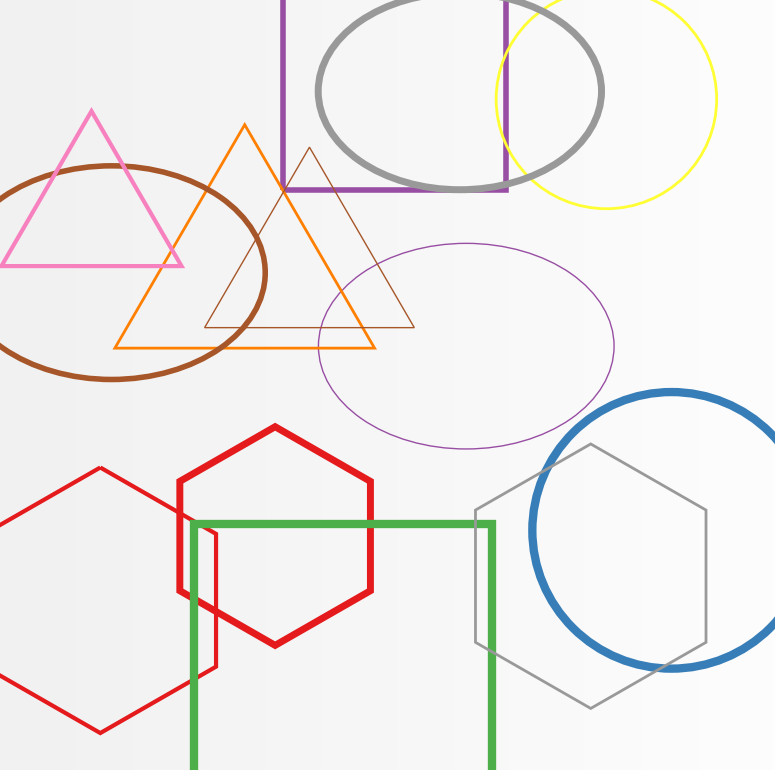[{"shape": "hexagon", "thickness": 1.5, "radius": 0.86, "center": [0.129, 0.22]}, {"shape": "hexagon", "thickness": 2.5, "radius": 0.71, "center": [0.355, 0.304]}, {"shape": "circle", "thickness": 3, "radius": 0.9, "center": [0.866, 0.311]}, {"shape": "square", "thickness": 3, "radius": 0.96, "center": [0.443, 0.127]}, {"shape": "square", "thickness": 2, "radius": 0.72, "center": [0.509, 0.897]}, {"shape": "oval", "thickness": 0.5, "radius": 0.95, "center": [0.602, 0.55]}, {"shape": "triangle", "thickness": 1, "radius": 0.97, "center": [0.316, 0.645]}, {"shape": "circle", "thickness": 1, "radius": 0.71, "center": [0.782, 0.871]}, {"shape": "triangle", "thickness": 0.5, "radius": 0.78, "center": [0.399, 0.653]}, {"shape": "oval", "thickness": 2, "radius": 0.99, "center": [0.144, 0.646]}, {"shape": "triangle", "thickness": 1.5, "radius": 0.67, "center": [0.118, 0.721]}, {"shape": "oval", "thickness": 2.5, "radius": 0.91, "center": [0.593, 0.882]}, {"shape": "hexagon", "thickness": 1, "radius": 0.86, "center": [0.762, 0.252]}]